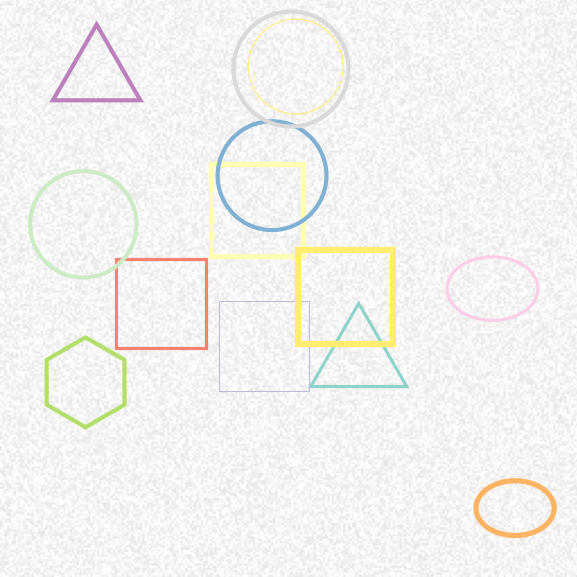[{"shape": "triangle", "thickness": 1.5, "radius": 0.48, "center": [0.621, 0.378]}, {"shape": "square", "thickness": 2.5, "radius": 0.4, "center": [0.445, 0.635]}, {"shape": "square", "thickness": 0.5, "radius": 0.39, "center": [0.457, 0.401]}, {"shape": "square", "thickness": 1.5, "radius": 0.39, "center": [0.279, 0.474]}, {"shape": "circle", "thickness": 2, "radius": 0.47, "center": [0.471, 0.695]}, {"shape": "oval", "thickness": 2.5, "radius": 0.34, "center": [0.892, 0.119]}, {"shape": "hexagon", "thickness": 2, "radius": 0.39, "center": [0.148, 0.337]}, {"shape": "oval", "thickness": 1.5, "radius": 0.39, "center": [0.853, 0.499]}, {"shape": "circle", "thickness": 2, "radius": 0.5, "center": [0.504, 0.88]}, {"shape": "triangle", "thickness": 2, "radius": 0.44, "center": [0.167, 0.869]}, {"shape": "circle", "thickness": 2, "radius": 0.46, "center": [0.144, 0.611]}, {"shape": "square", "thickness": 3, "radius": 0.41, "center": [0.598, 0.485]}, {"shape": "circle", "thickness": 0.5, "radius": 0.41, "center": [0.512, 0.884]}]